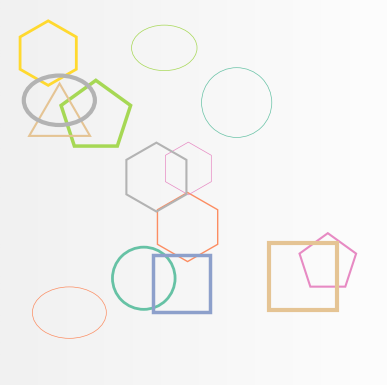[{"shape": "circle", "thickness": 2, "radius": 0.4, "center": [0.371, 0.277]}, {"shape": "circle", "thickness": 0.5, "radius": 0.45, "center": [0.611, 0.734]}, {"shape": "hexagon", "thickness": 1, "radius": 0.45, "center": [0.484, 0.41]}, {"shape": "oval", "thickness": 0.5, "radius": 0.48, "center": [0.179, 0.188]}, {"shape": "square", "thickness": 2.5, "radius": 0.37, "center": [0.469, 0.264]}, {"shape": "hexagon", "thickness": 0.5, "radius": 0.34, "center": [0.486, 0.562]}, {"shape": "pentagon", "thickness": 1.5, "radius": 0.38, "center": [0.846, 0.318]}, {"shape": "oval", "thickness": 0.5, "radius": 0.42, "center": [0.424, 0.876]}, {"shape": "pentagon", "thickness": 2.5, "radius": 0.47, "center": [0.247, 0.697]}, {"shape": "hexagon", "thickness": 2, "radius": 0.42, "center": [0.124, 0.862]}, {"shape": "square", "thickness": 3, "radius": 0.43, "center": [0.782, 0.282]}, {"shape": "triangle", "thickness": 1.5, "radius": 0.45, "center": [0.154, 0.692]}, {"shape": "hexagon", "thickness": 1.5, "radius": 0.45, "center": [0.404, 0.54]}, {"shape": "oval", "thickness": 3, "radius": 0.46, "center": [0.153, 0.74]}]